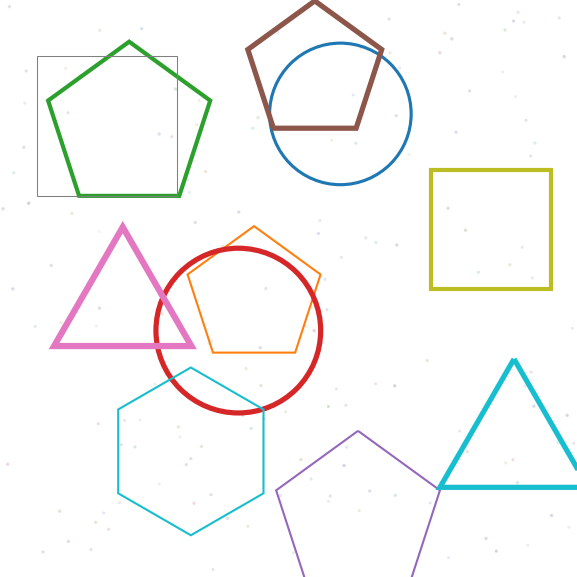[{"shape": "circle", "thickness": 1.5, "radius": 0.61, "center": [0.589, 0.802]}, {"shape": "pentagon", "thickness": 1, "radius": 0.61, "center": [0.44, 0.486]}, {"shape": "pentagon", "thickness": 2, "radius": 0.74, "center": [0.224, 0.779]}, {"shape": "circle", "thickness": 2.5, "radius": 0.71, "center": [0.413, 0.427]}, {"shape": "pentagon", "thickness": 1, "radius": 0.75, "center": [0.62, 0.104]}, {"shape": "pentagon", "thickness": 2.5, "radius": 0.61, "center": [0.545, 0.876]}, {"shape": "triangle", "thickness": 3, "radius": 0.69, "center": [0.213, 0.469]}, {"shape": "square", "thickness": 0.5, "radius": 0.61, "center": [0.185, 0.781]}, {"shape": "square", "thickness": 2, "radius": 0.52, "center": [0.85, 0.602]}, {"shape": "triangle", "thickness": 2.5, "radius": 0.74, "center": [0.89, 0.229]}, {"shape": "hexagon", "thickness": 1, "radius": 0.73, "center": [0.33, 0.218]}]